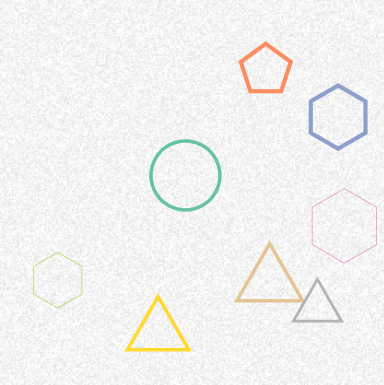[{"shape": "circle", "thickness": 2.5, "radius": 0.45, "center": [0.482, 0.544]}, {"shape": "pentagon", "thickness": 3, "radius": 0.34, "center": [0.69, 0.818]}, {"shape": "hexagon", "thickness": 3, "radius": 0.41, "center": [0.878, 0.696]}, {"shape": "hexagon", "thickness": 0.5, "radius": 0.48, "center": [0.894, 0.413]}, {"shape": "hexagon", "thickness": 0.5, "radius": 0.36, "center": [0.15, 0.272]}, {"shape": "triangle", "thickness": 2.5, "radius": 0.46, "center": [0.411, 0.138]}, {"shape": "triangle", "thickness": 2.5, "radius": 0.49, "center": [0.701, 0.268]}, {"shape": "triangle", "thickness": 2, "radius": 0.36, "center": [0.825, 0.202]}]